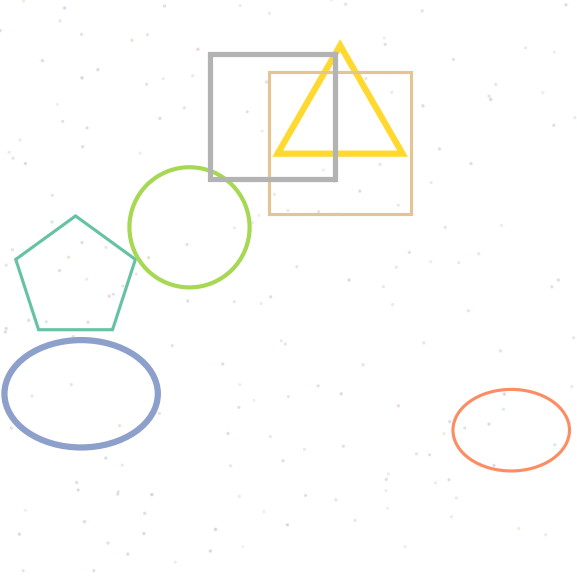[{"shape": "pentagon", "thickness": 1.5, "radius": 0.54, "center": [0.131, 0.516]}, {"shape": "oval", "thickness": 1.5, "radius": 0.5, "center": [0.885, 0.254]}, {"shape": "oval", "thickness": 3, "radius": 0.66, "center": [0.141, 0.317]}, {"shape": "circle", "thickness": 2, "radius": 0.52, "center": [0.328, 0.606]}, {"shape": "triangle", "thickness": 3, "radius": 0.62, "center": [0.589, 0.796]}, {"shape": "square", "thickness": 1.5, "radius": 0.61, "center": [0.589, 0.752]}, {"shape": "square", "thickness": 2.5, "radius": 0.54, "center": [0.473, 0.797]}]